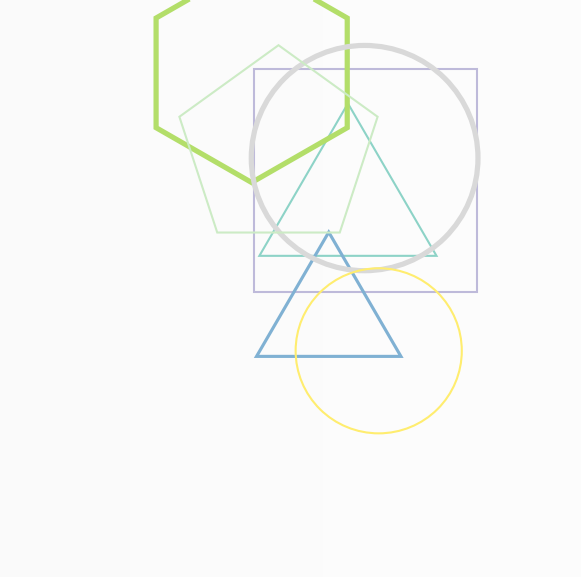[{"shape": "triangle", "thickness": 1, "radius": 0.88, "center": [0.599, 0.644]}, {"shape": "square", "thickness": 1, "radius": 0.96, "center": [0.629, 0.687]}, {"shape": "triangle", "thickness": 1.5, "radius": 0.72, "center": [0.566, 0.454]}, {"shape": "hexagon", "thickness": 2.5, "radius": 0.95, "center": [0.433, 0.873]}, {"shape": "circle", "thickness": 2.5, "radius": 0.98, "center": [0.627, 0.725]}, {"shape": "pentagon", "thickness": 1, "radius": 0.9, "center": [0.479, 0.742]}, {"shape": "circle", "thickness": 1, "radius": 0.71, "center": [0.652, 0.392]}]